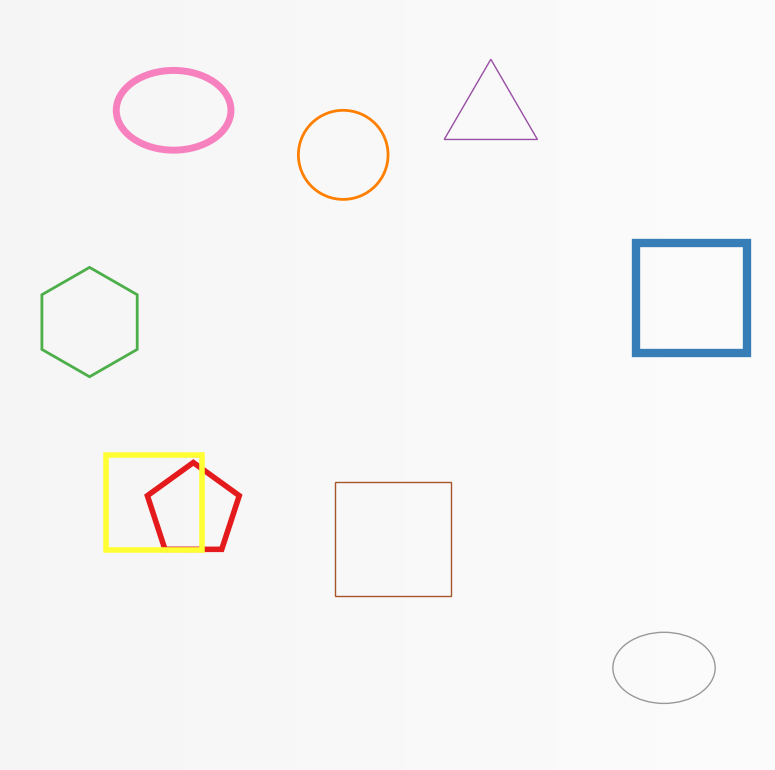[{"shape": "pentagon", "thickness": 2, "radius": 0.31, "center": [0.249, 0.337]}, {"shape": "square", "thickness": 3, "radius": 0.36, "center": [0.892, 0.613]}, {"shape": "hexagon", "thickness": 1, "radius": 0.36, "center": [0.116, 0.582]}, {"shape": "triangle", "thickness": 0.5, "radius": 0.35, "center": [0.633, 0.854]}, {"shape": "circle", "thickness": 1, "radius": 0.29, "center": [0.443, 0.799]}, {"shape": "square", "thickness": 2, "radius": 0.31, "center": [0.199, 0.347]}, {"shape": "square", "thickness": 0.5, "radius": 0.37, "center": [0.507, 0.3]}, {"shape": "oval", "thickness": 2.5, "radius": 0.37, "center": [0.224, 0.857]}, {"shape": "oval", "thickness": 0.5, "radius": 0.33, "center": [0.857, 0.133]}]